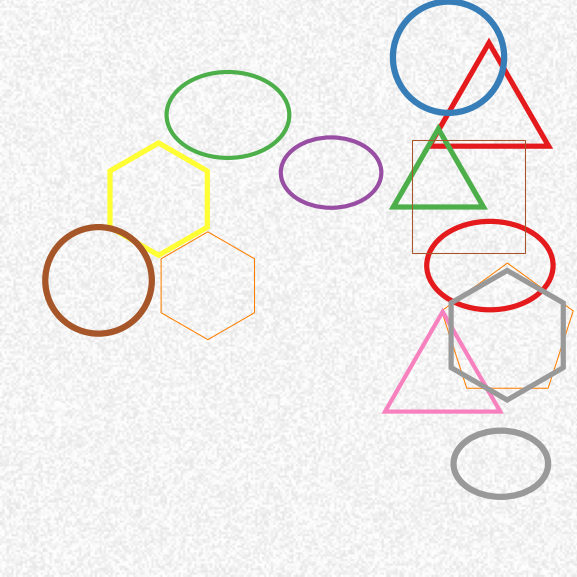[{"shape": "triangle", "thickness": 2.5, "radius": 0.6, "center": [0.847, 0.806]}, {"shape": "oval", "thickness": 2.5, "radius": 0.55, "center": [0.848, 0.539]}, {"shape": "circle", "thickness": 3, "radius": 0.48, "center": [0.777, 0.9]}, {"shape": "triangle", "thickness": 2.5, "radius": 0.45, "center": [0.759, 0.686]}, {"shape": "oval", "thickness": 2, "radius": 0.53, "center": [0.395, 0.8]}, {"shape": "oval", "thickness": 2, "radius": 0.44, "center": [0.573, 0.7]}, {"shape": "hexagon", "thickness": 0.5, "radius": 0.47, "center": [0.36, 0.504]}, {"shape": "pentagon", "thickness": 0.5, "radius": 0.6, "center": [0.879, 0.424]}, {"shape": "hexagon", "thickness": 2.5, "radius": 0.49, "center": [0.275, 0.654]}, {"shape": "circle", "thickness": 3, "radius": 0.46, "center": [0.171, 0.514]}, {"shape": "square", "thickness": 0.5, "radius": 0.49, "center": [0.811, 0.658]}, {"shape": "triangle", "thickness": 2, "radius": 0.58, "center": [0.766, 0.344]}, {"shape": "oval", "thickness": 3, "radius": 0.41, "center": [0.867, 0.196]}, {"shape": "hexagon", "thickness": 2.5, "radius": 0.56, "center": [0.878, 0.419]}]